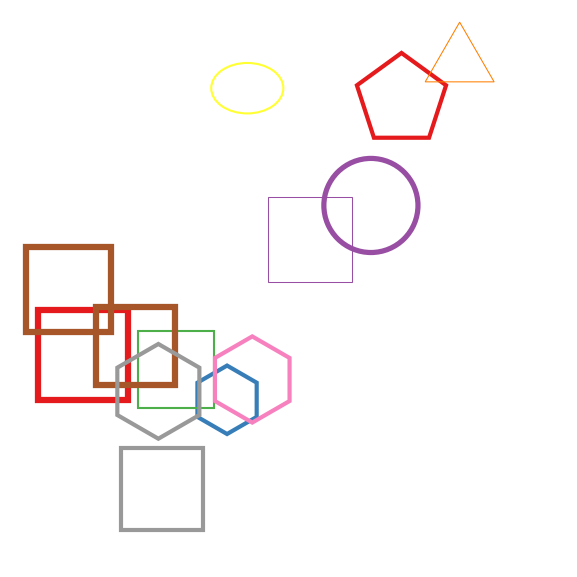[{"shape": "square", "thickness": 3, "radius": 0.39, "center": [0.144, 0.384]}, {"shape": "pentagon", "thickness": 2, "radius": 0.41, "center": [0.695, 0.826]}, {"shape": "hexagon", "thickness": 2, "radius": 0.3, "center": [0.393, 0.307]}, {"shape": "square", "thickness": 1, "radius": 0.33, "center": [0.304, 0.359]}, {"shape": "square", "thickness": 0.5, "radius": 0.37, "center": [0.536, 0.585]}, {"shape": "circle", "thickness": 2.5, "radius": 0.41, "center": [0.642, 0.643]}, {"shape": "triangle", "thickness": 0.5, "radius": 0.34, "center": [0.796, 0.892]}, {"shape": "oval", "thickness": 1, "radius": 0.31, "center": [0.428, 0.846]}, {"shape": "square", "thickness": 3, "radius": 0.34, "center": [0.235, 0.4]}, {"shape": "square", "thickness": 3, "radius": 0.37, "center": [0.118, 0.498]}, {"shape": "hexagon", "thickness": 2, "radius": 0.37, "center": [0.437, 0.342]}, {"shape": "hexagon", "thickness": 2, "radius": 0.41, "center": [0.274, 0.321]}, {"shape": "square", "thickness": 2, "radius": 0.36, "center": [0.28, 0.153]}]